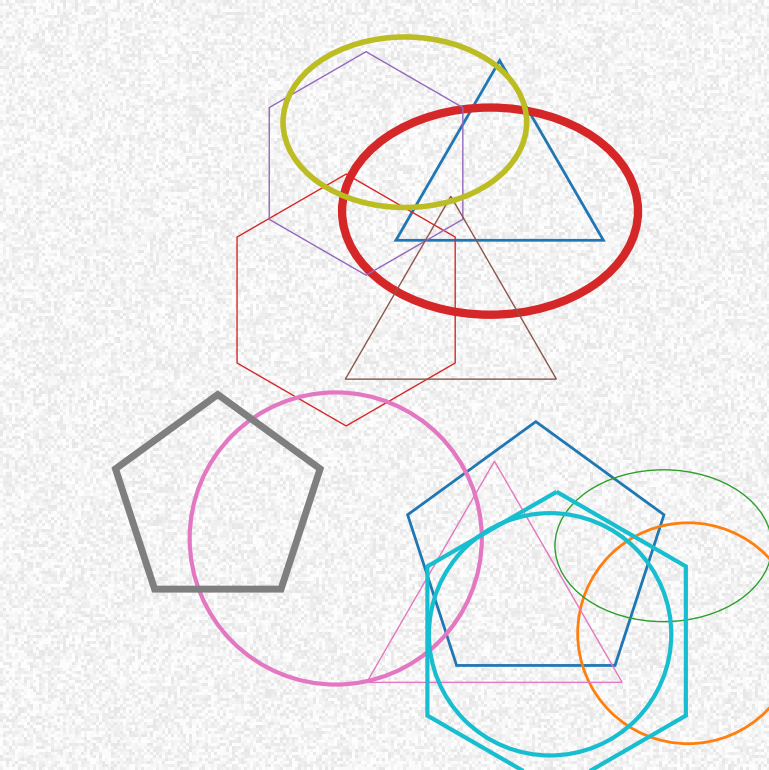[{"shape": "pentagon", "thickness": 1, "radius": 0.88, "center": [0.696, 0.277]}, {"shape": "triangle", "thickness": 1, "radius": 0.78, "center": [0.649, 0.766]}, {"shape": "circle", "thickness": 1, "radius": 0.72, "center": [0.894, 0.178]}, {"shape": "oval", "thickness": 0.5, "radius": 0.7, "center": [0.862, 0.291]}, {"shape": "hexagon", "thickness": 0.5, "radius": 0.82, "center": [0.45, 0.61]}, {"shape": "oval", "thickness": 3, "radius": 0.96, "center": [0.636, 0.726]}, {"shape": "hexagon", "thickness": 0.5, "radius": 0.73, "center": [0.475, 0.788]}, {"shape": "triangle", "thickness": 0.5, "radius": 0.79, "center": [0.586, 0.587]}, {"shape": "circle", "thickness": 1.5, "radius": 0.95, "center": [0.436, 0.301]}, {"shape": "triangle", "thickness": 0.5, "radius": 0.96, "center": [0.642, 0.21]}, {"shape": "pentagon", "thickness": 2.5, "radius": 0.7, "center": [0.283, 0.348]}, {"shape": "oval", "thickness": 2, "radius": 0.79, "center": [0.526, 0.841]}, {"shape": "hexagon", "thickness": 1.5, "radius": 0.97, "center": [0.723, 0.168]}, {"shape": "circle", "thickness": 1.5, "radius": 0.79, "center": [0.714, 0.176]}]